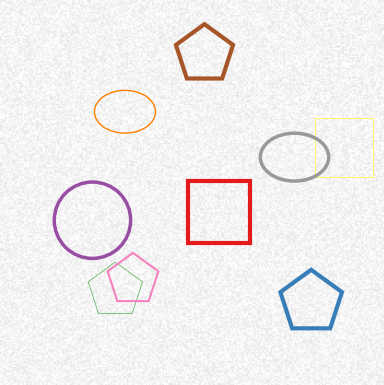[{"shape": "square", "thickness": 3, "radius": 0.4, "center": [0.57, 0.45]}, {"shape": "pentagon", "thickness": 3, "radius": 0.42, "center": [0.808, 0.215]}, {"shape": "pentagon", "thickness": 0.5, "radius": 0.37, "center": [0.3, 0.245]}, {"shape": "circle", "thickness": 2.5, "radius": 0.5, "center": [0.24, 0.428]}, {"shape": "oval", "thickness": 1, "radius": 0.4, "center": [0.325, 0.71]}, {"shape": "square", "thickness": 0.5, "radius": 0.38, "center": [0.893, 0.617]}, {"shape": "pentagon", "thickness": 3, "radius": 0.39, "center": [0.531, 0.859]}, {"shape": "pentagon", "thickness": 1.5, "radius": 0.35, "center": [0.345, 0.274]}, {"shape": "oval", "thickness": 2.5, "radius": 0.44, "center": [0.765, 0.592]}]